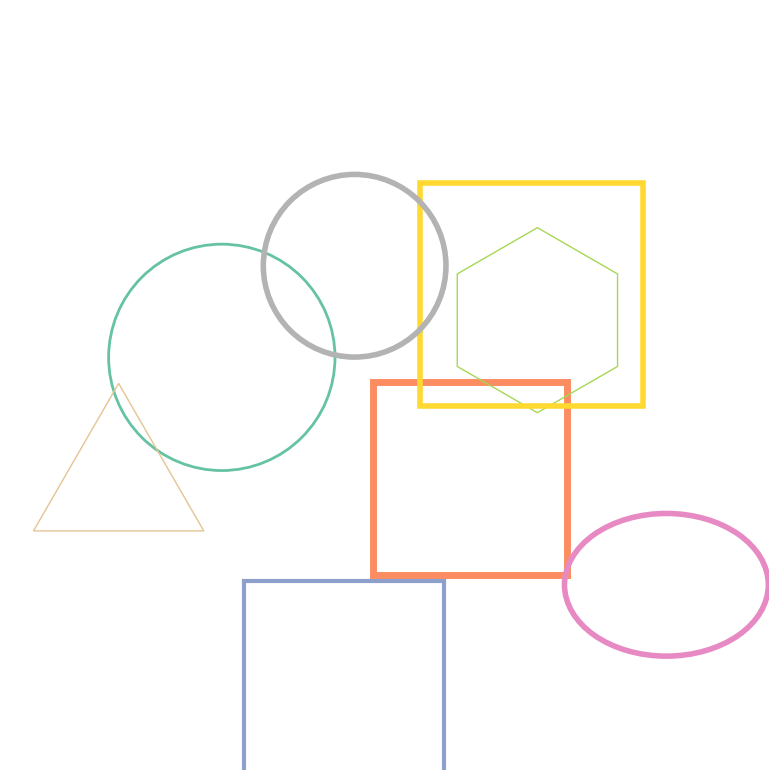[{"shape": "circle", "thickness": 1, "radius": 0.73, "center": [0.288, 0.536]}, {"shape": "square", "thickness": 2.5, "radius": 0.63, "center": [0.61, 0.378]}, {"shape": "square", "thickness": 1.5, "radius": 0.65, "center": [0.447, 0.116]}, {"shape": "oval", "thickness": 2, "radius": 0.66, "center": [0.865, 0.241]}, {"shape": "hexagon", "thickness": 0.5, "radius": 0.6, "center": [0.698, 0.584]}, {"shape": "square", "thickness": 2, "radius": 0.73, "center": [0.69, 0.618]}, {"shape": "triangle", "thickness": 0.5, "radius": 0.64, "center": [0.154, 0.374]}, {"shape": "circle", "thickness": 2, "radius": 0.59, "center": [0.461, 0.655]}]